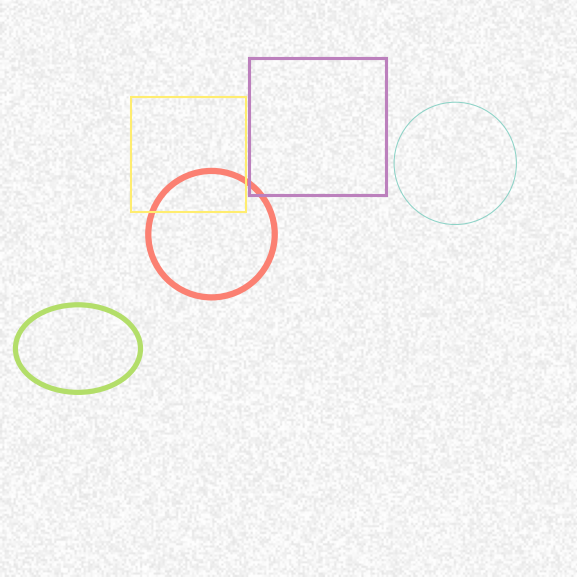[{"shape": "circle", "thickness": 0.5, "radius": 0.53, "center": [0.788, 0.716]}, {"shape": "circle", "thickness": 3, "radius": 0.55, "center": [0.366, 0.594]}, {"shape": "oval", "thickness": 2.5, "radius": 0.54, "center": [0.135, 0.396]}, {"shape": "square", "thickness": 1.5, "radius": 0.6, "center": [0.549, 0.78]}, {"shape": "square", "thickness": 1, "radius": 0.5, "center": [0.327, 0.731]}]